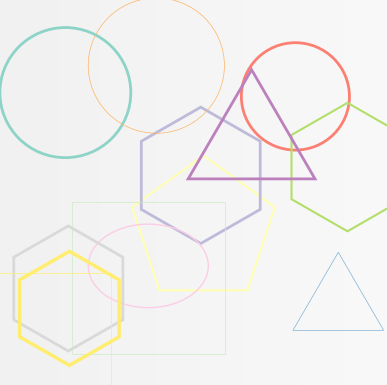[{"shape": "circle", "thickness": 2, "radius": 0.84, "center": [0.169, 0.76]}, {"shape": "pentagon", "thickness": 1.5, "radius": 0.97, "center": [0.525, 0.402]}, {"shape": "hexagon", "thickness": 2, "radius": 0.89, "center": [0.518, 0.545]}, {"shape": "circle", "thickness": 2, "radius": 0.7, "center": [0.762, 0.75]}, {"shape": "triangle", "thickness": 0.5, "radius": 0.68, "center": [0.873, 0.21]}, {"shape": "circle", "thickness": 0.5, "radius": 0.88, "center": [0.403, 0.83]}, {"shape": "hexagon", "thickness": 1.5, "radius": 0.83, "center": [0.897, 0.566]}, {"shape": "oval", "thickness": 1, "radius": 0.77, "center": [0.383, 0.309]}, {"shape": "hexagon", "thickness": 2, "radius": 0.81, "center": [0.176, 0.251]}, {"shape": "triangle", "thickness": 2, "radius": 0.94, "center": [0.649, 0.63]}, {"shape": "square", "thickness": 0.5, "radius": 0.98, "center": [0.383, 0.277]}, {"shape": "square", "thickness": 0.5, "radius": 0.72, "center": [0.143, 0.146]}, {"shape": "hexagon", "thickness": 2.5, "radius": 0.74, "center": [0.179, 0.199]}]